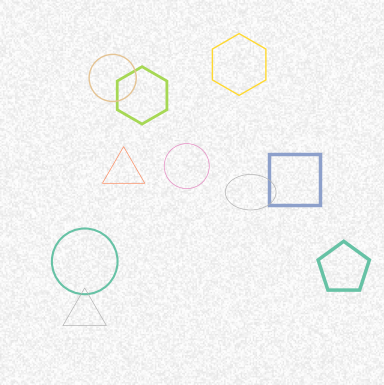[{"shape": "pentagon", "thickness": 2.5, "radius": 0.35, "center": [0.893, 0.303]}, {"shape": "circle", "thickness": 1.5, "radius": 0.43, "center": [0.22, 0.321]}, {"shape": "triangle", "thickness": 0.5, "radius": 0.32, "center": [0.321, 0.556]}, {"shape": "square", "thickness": 2.5, "radius": 0.33, "center": [0.765, 0.534]}, {"shape": "circle", "thickness": 0.5, "radius": 0.29, "center": [0.485, 0.569]}, {"shape": "hexagon", "thickness": 2, "radius": 0.37, "center": [0.369, 0.752]}, {"shape": "hexagon", "thickness": 1, "radius": 0.4, "center": [0.621, 0.833]}, {"shape": "circle", "thickness": 1, "radius": 0.31, "center": [0.293, 0.798]}, {"shape": "triangle", "thickness": 0.5, "radius": 0.33, "center": [0.22, 0.187]}, {"shape": "oval", "thickness": 0.5, "radius": 0.33, "center": [0.651, 0.501]}]